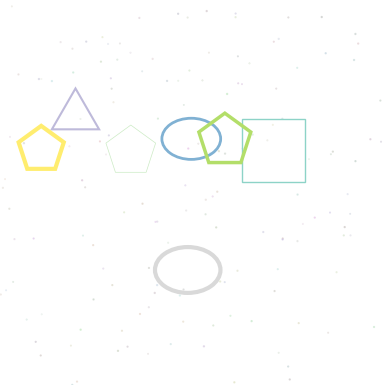[{"shape": "square", "thickness": 1, "radius": 0.41, "center": [0.711, 0.609]}, {"shape": "triangle", "thickness": 1.5, "radius": 0.35, "center": [0.196, 0.699]}, {"shape": "oval", "thickness": 2, "radius": 0.38, "center": [0.497, 0.639]}, {"shape": "pentagon", "thickness": 2.5, "radius": 0.35, "center": [0.584, 0.635]}, {"shape": "oval", "thickness": 3, "radius": 0.43, "center": [0.488, 0.299]}, {"shape": "pentagon", "thickness": 0.5, "radius": 0.34, "center": [0.34, 0.607]}, {"shape": "pentagon", "thickness": 3, "radius": 0.31, "center": [0.107, 0.611]}]